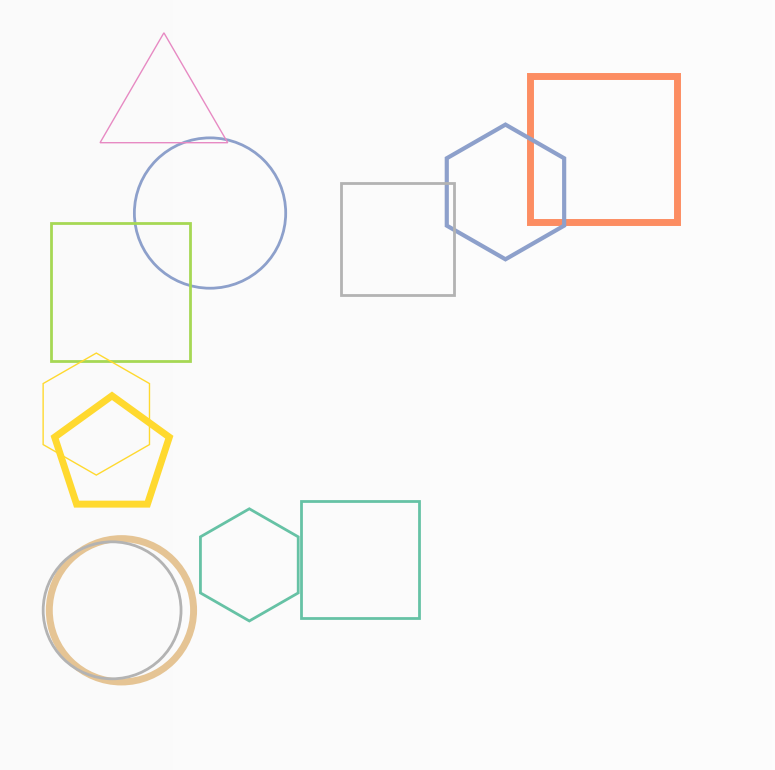[{"shape": "hexagon", "thickness": 1, "radius": 0.36, "center": [0.322, 0.266]}, {"shape": "square", "thickness": 1, "radius": 0.38, "center": [0.464, 0.273]}, {"shape": "square", "thickness": 2.5, "radius": 0.47, "center": [0.779, 0.807]}, {"shape": "circle", "thickness": 1, "radius": 0.49, "center": [0.271, 0.723]}, {"shape": "hexagon", "thickness": 1.5, "radius": 0.44, "center": [0.652, 0.751]}, {"shape": "triangle", "thickness": 0.5, "radius": 0.48, "center": [0.211, 0.862]}, {"shape": "square", "thickness": 1, "radius": 0.45, "center": [0.156, 0.621]}, {"shape": "pentagon", "thickness": 2.5, "radius": 0.39, "center": [0.145, 0.408]}, {"shape": "hexagon", "thickness": 0.5, "radius": 0.4, "center": [0.124, 0.462]}, {"shape": "circle", "thickness": 2.5, "radius": 0.47, "center": [0.157, 0.207]}, {"shape": "square", "thickness": 1, "radius": 0.36, "center": [0.513, 0.69]}, {"shape": "circle", "thickness": 1, "radius": 0.44, "center": [0.145, 0.207]}]